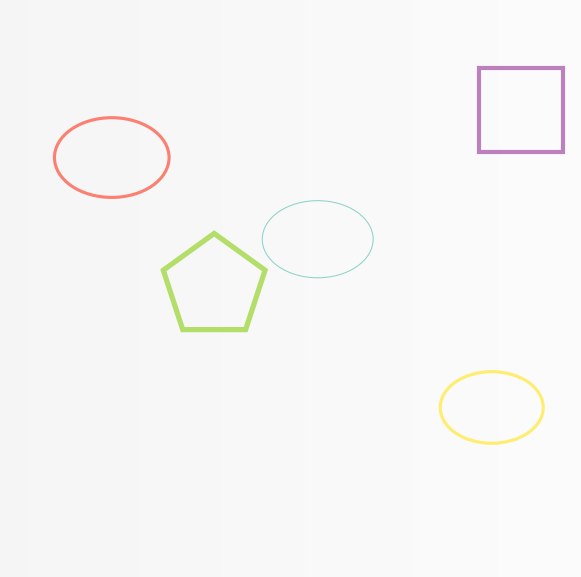[{"shape": "oval", "thickness": 0.5, "radius": 0.48, "center": [0.547, 0.585]}, {"shape": "oval", "thickness": 1.5, "radius": 0.49, "center": [0.192, 0.726]}, {"shape": "pentagon", "thickness": 2.5, "radius": 0.46, "center": [0.368, 0.503]}, {"shape": "square", "thickness": 2, "radius": 0.36, "center": [0.896, 0.809]}, {"shape": "oval", "thickness": 1.5, "radius": 0.44, "center": [0.846, 0.294]}]